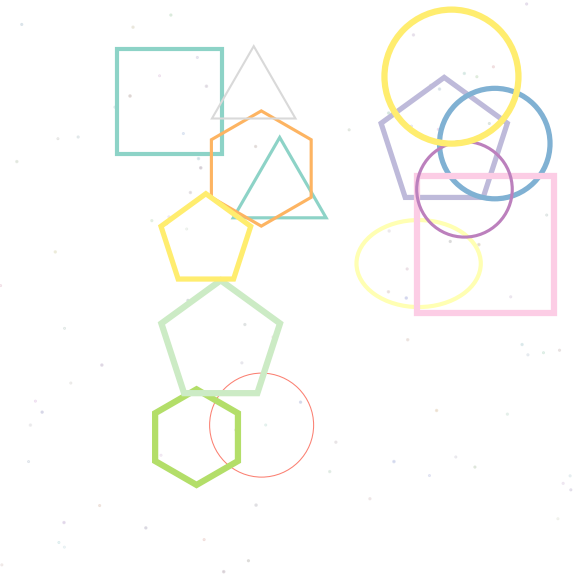[{"shape": "square", "thickness": 2, "radius": 0.45, "center": [0.293, 0.823]}, {"shape": "triangle", "thickness": 1.5, "radius": 0.46, "center": [0.484, 0.668]}, {"shape": "oval", "thickness": 2, "radius": 0.54, "center": [0.725, 0.543]}, {"shape": "pentagon", "thickness": 2.5, "radius": 0.57, "center": [0.769, 0.75]}, {"shape": "circle", "thickness": 0.5, "radius": 0.45, "center": [0.453, 0.263]}, {"shape": "circle", "thickness": 2.5, "radius": 0.48, "center": [0.857, 0.751]}, {"shape": "hexagon", "thickness": 1.5, "radius": 0.5, "center": [0.452, 0.707]}, {"shape": "hexagon", "thickness": 3, "radius": 0.41, "center": [0.34, 0.242]}, {"shape": "square", "thickness": 3, "radius": 0.59, "center": [0.841, 0.576]}, {"shape": "triangle", "thickness": 1, "radius": 0.42, "center": [0.439, 0.836]}, {"shape": "circle", "thickness": 1.5, "radius": 0.41, "center": [0.804, 0.671]}, {"shape": "pentagon", "thickness": 3, "radius": 0.54, "center": [0.382, 0.406]}, {"shape": "circle", "thickness": 3, "radius": 0.58, "center": [0.782, 0.866]}, {"shape": "pentagon", "thickness": 2.5, "radius": 0.41, "center": [0.356, 0.582]}]